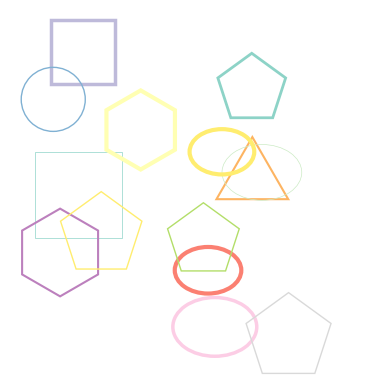[{"shape": "pentagon", "thickness": 2, "radius": 0.46, "center": [0.654, 0.769]}, {"shape": "square", "thickness": 0.5, "radius": 0.56, "center": [0.203, 0.494]}, {"shape": "hexagon", "thickness": 3, "radius": 0.51, "center": [0.365, 0.662]}, {"shape": "square", "thickness": 2.5, "radius": 0.41, "center": [0.215, 0.866]}, {"shape": "oval", "thickness": 3, "radius": 0.43, "center": [0.54, 0.298]}, {"shape": "circle", "thickness": 1, "radius": 0.42, "center": [0.138, 0.742]}, {"shape": "triangle", "thickness": 1.5, "radius": 0.54, "center": [0.655, 0.536]}, {"shape": "pentagon", "thickness": 1, "radius": 0.49, "center": [0.528, 0.375]}, {"shape": "oval", "thickness": 2.5, "radius": 0.54, "center": [0.558, 0.151]}, {"shape": "pentagon", "thickness": 1, "radius": 0.58, "center": [0.75, 0.124]}, {"shape": "hexagon", "thickness": 1.5, "radius": 0.57, "center": [0.156, 0.344]}, {"shape": "oval", "thickness": 0.5, "radius": 0.52, "center": [0.68, 0.552]}, {"shape": "oval", "thickness": 3, "radius": 0.42, "center": [0.576, 0.606]}, {"shape": "pentagon", "thickness": 1, "radius": 0.56, "center": [0.263, 0.391]}]